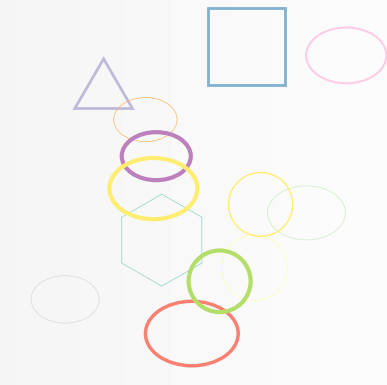[{"shape": "hexagon", "thickness": 0.5, "radius": 0.6, "center": [0.418, 0.376]}, {"shape": "circle", "thickness": 0.5, "radius": 0.43, "center": [0.657, 0.304]}, {"shape": "triangle", "thickness": 2, "radius": 0.43, "center": [0.267, 0.761]}, {"shape": "oval", "thickness": 2.5, "radius": 0.6, "center": [0.495, 0.134]}, {"shape": "square", "thickness": 2, "radius": 0.5, "center": [0.637, 0.879]}, {"shape": "oval", "thickness": 0.5, "radius": 0.41, "center": [0.375, 0.689]}, {"shape": "circle", "thickness": 3, "radius": 0.4, "center": [0.567, 0.269]}, {"shape": "oval", "thickness": 1.5, "radius": 0.52, "center": [0.894, 0.856]}, {"shape": "oval", "thickness": 0.5, "radius": 0.44, "center": [0.168, 0.222]}, {"shape": "oval", "thickness": 3, "radius": 0.45, "center": [0.403, 0.594]}, {"shape": "oval", "thickness": 0.5, "radius": 0.5, "center": [0.791, 0.447]}, {"shape": "circle", "thickness": 1, "radius": 0.41, "center": [0.673, 0.469]}, {"shape": "oval", "thickness": 3, "radius": 0.57, "center": [0.396, 0.51]}]